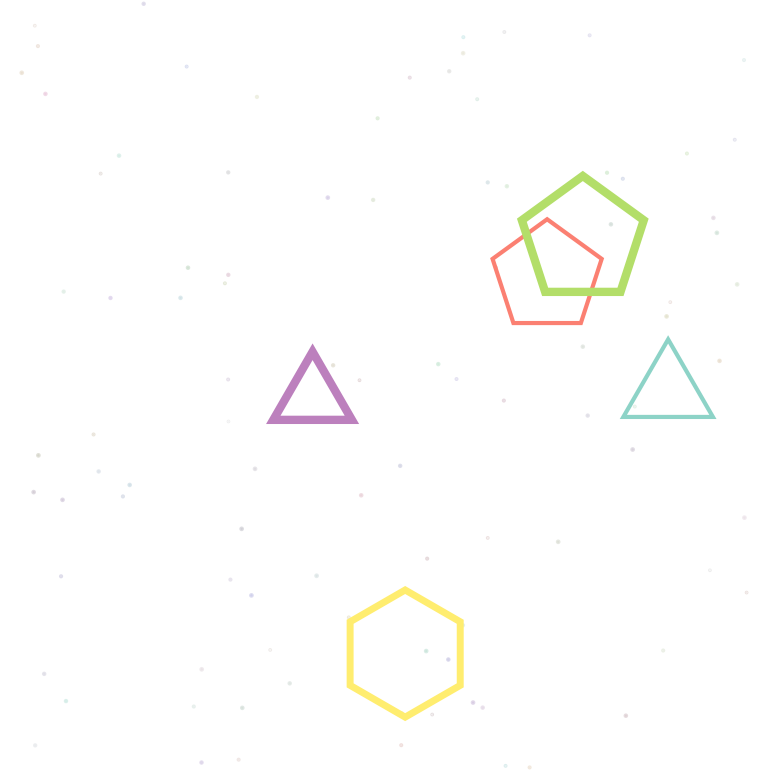[{"shape": "triangle", "thickness": 1.5, "radius": 0.34, "center": [0.868, 0.492]}, {"shape": "pentagon", "thickness": 1.5, "radius": 0.37, "center": [0.711, 0.641]}, {"shape": "pentagon", "thickness": 3, "radius": 0.42, "center": [0.757, 0.688]}, {"shape": "triangle", "thickness": 3, "radius": 0.29, "center": [0.406, 0.484]}, {"shape": "hexagon", "thickness": 2.5, "radius": 0.41, "center": [0.526, 0.151]}]